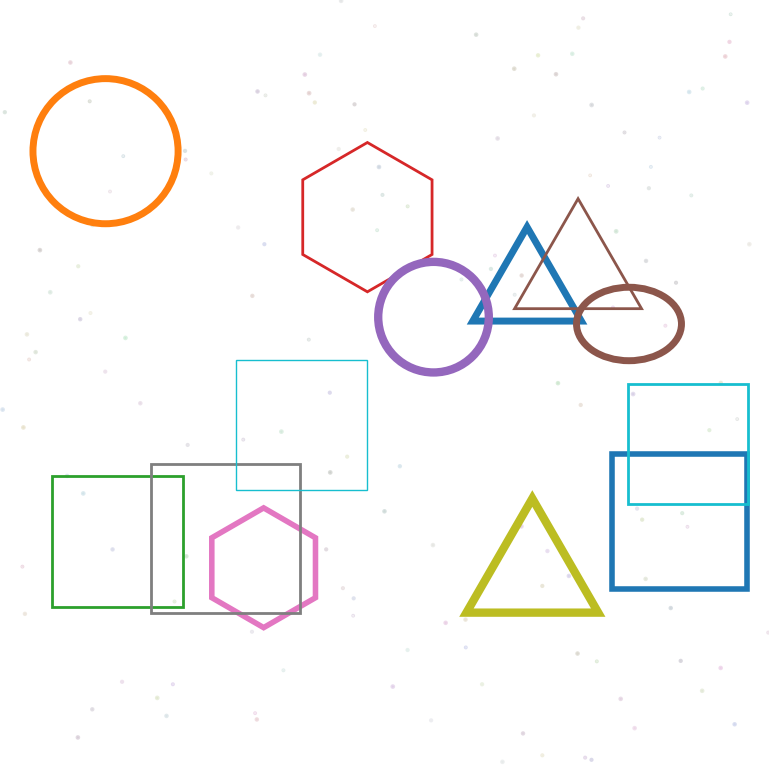[{"shape": "square", "thickness": 2, "radius": 0.44, "center": [0.882, 0.323]}, {"shape": "triangle", "thickness": 2.5, "radius": 0.41, "center": [0.684, 0.624]}, {"shape": "circle", "thickness": 2.5, "radius": 0.47, "center": [0.137, 0.804]}, {"shape": "square", "thickness": 1, "radius": 0.42, "center": [0.153, 0.297]}, {"shape": "hexagon", "thickness": 1, "radius": 0.48, "center": [0.477, 0.718]}, {"shape": "circle", "thickness": 3, "radius": 0.36, "center": [0.563, 0.588]}, {"shape": "triangle", "thickness": 1, "radius": 0.48, "center": [0.751, 0.647]}, {"shape": "oval", "thickness": 2.5, "radius": 0.34, "center": [0.817, 0.579]}, {"shape": "hexagon", "thickness": 2, "radius": 0.39, "center": [0.342, 0.263]}, {"shape": "square", "thickness": 1, "radius": 0.48, "center": [0.293, 0.301]}, {"shape": "triangle", "thickness": 3, "radius": 0.49, "center": [0.691, 0.254]}, {"shape": "square", "thickness": 1, "radius": 0.39, "center": [0.893, 0.424]}, {"shape": "square", "thickness": 0.5, "radius": 0.42, "center": [0.392, 0.449]}]